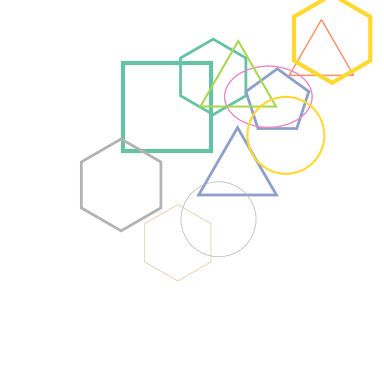[{"shape": "hexagon", "thickness": 2, "radius": 0.49, "center": [0.554, 0.8]}, {"shape": "square", "thickness": 3, "radius": 0.57, "center": [0.433, 0.723]}, {"shape": "triangle", "thickness": 1, "radius": 0.48, "center": [0.835, 0.853]}, {"shape": "triangle", "thickness": 2, "radius": 0.58, "center": [0.617, 0.552]}, {"shape": "pentagon", "thickness": 2, "radius": 0.43, "center": [0.72, 0.736]}, {"shape": "oval", "thickness": 1, "radius": 0.57, "center": [0.697, 0.749]}, {"shape": "triangle", "thickness": 1.5, "radius": 0.57, "center": [0.619, 0.78]}, {"shape": "circle", "thickness": 1.5, "radius": 0.5, "center": [0.743, 0.648]}, {"shape": "hexagon", "thickness": 3, "radius": 0.57, "center": [0.863, 0.899]}, {"shape": "hexagon", "thickness": 0.5, "radius": 0.5, "center": [0.462, 0.369]}, {"shape": "hexagon", "thickness": 2, "radius": 0.6, "center": [0.315, 0.52]}, {"shape": "circle", "thickness": 0.5, "radius": 0.49, "center": [0.568, 0.43]}]